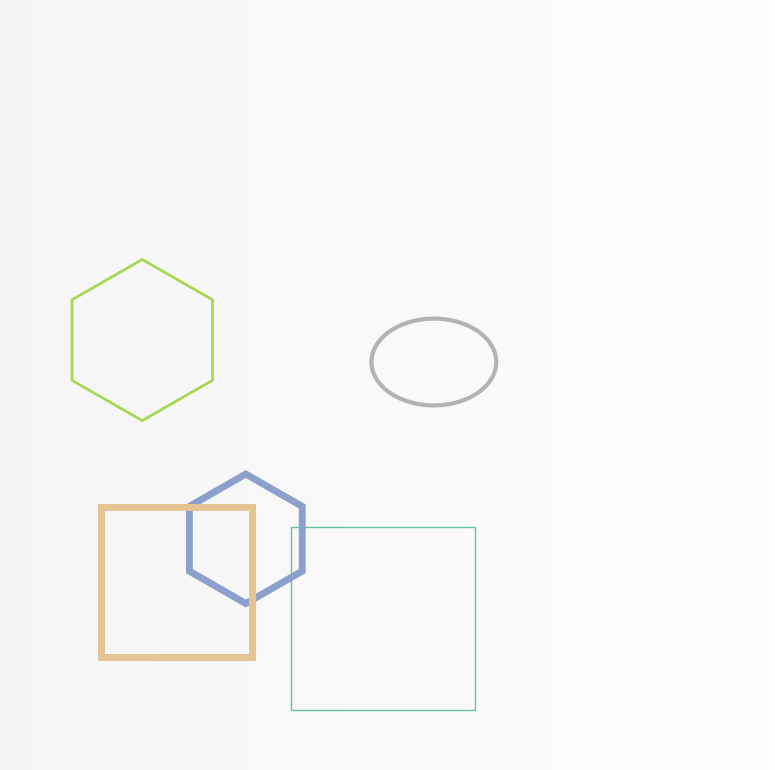[{"shape": "square", "thickness": 0.5, "radius": 0.59, "center": [0.494, 0.196]}, {"shape": "hexagon", "thickness": 2.5, "radius": 0.42, "center": [0.317, 0.3]}, {"shape": "hexagon", "thickness": 1, "radius": 0.52, "center": [0.184, 0.558]}, {"shape": "square", "thickness": 2.5, "radius": 0.49, "center": [0.227, 0.244]}, {"shape": "oval", "thickness": 1.5, "radius": 0.4, "center": [0.56, 0.53]}]